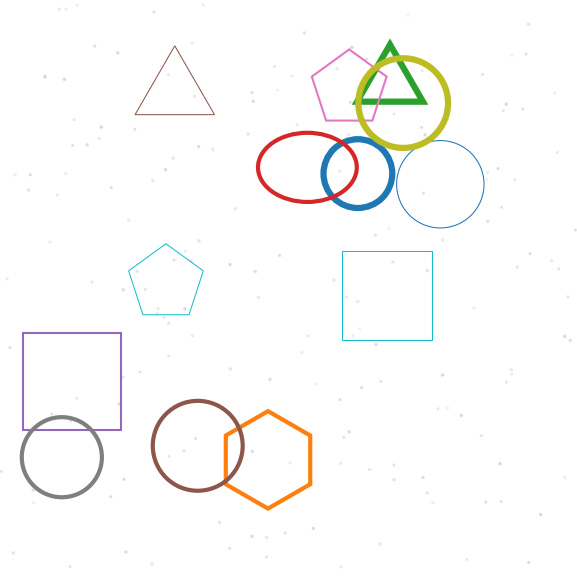[{"shape": "circle", "thickness": 3, "radius": 0.3, "center": [0.62, 0.699]}, {"shape": "circle", "thickness": 0.5, "radius": 0.38, "center": [0.762, 0.68]}, {"shape": "hexagon", "thickness": 2, "radius": 0.42, "center": [0.464, 0.203]}, {"shape": "triangle", "thickness": 3, "radius": 0.33, "center": [0.675, 0.856]}, {"shape": "oval", "thickness": 2, "radius": 0.43, "center": [0.532, 0.709]}, {"shape": "square", "thickness": 1, "radius": 0.42, "center": [0.124, 0.339]}, {"shape": "triangle", "thickness": 0.5, "radius": 0.4, "center": [0.303, 0.84]}, {"shape": "circle", "thickness": 2, "radius": 0.39, "center": [0.342, 0.227]}, {"shape": "pentagon", "thickness": 1, "radius": 0.34, "center": [0.605, 0.845]}, {"shape": "circle", "thickness": 2, "radius": 0.35, "center": [0.107, 0.207]}, {"shape": "circle", "thickness": 3, "radius": 0.39, "center": [0.698, 0.821]}, {"shape": "pentagon", "thickness": 0.5, "radius": 0.34, "center": [0.287, 0.509]}, {"shape": "square", "thickness": 0.5, "radius": 0.39, "center": [0.67, 0.488]}]